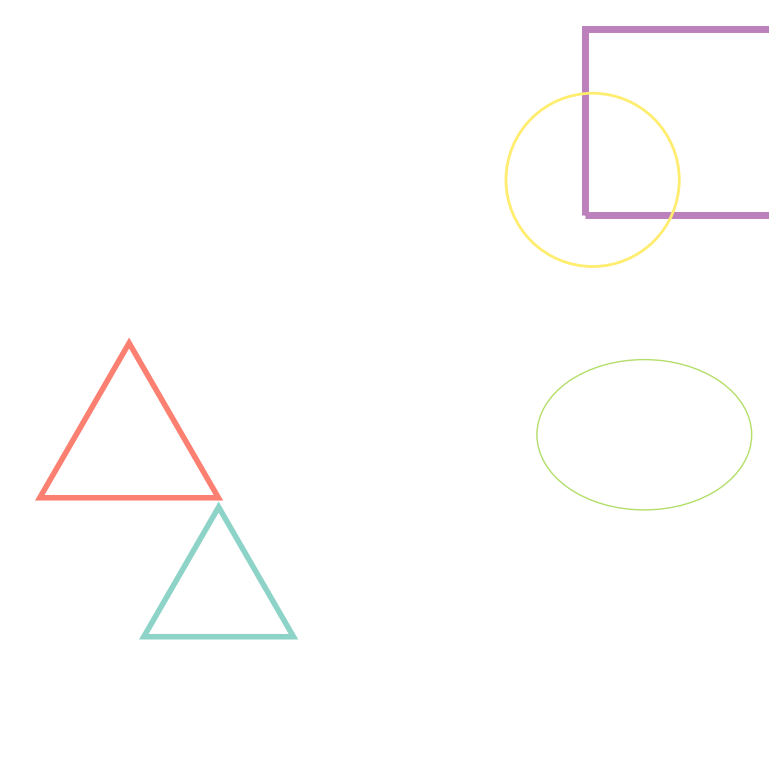[{"shape": "triangle", "thickness": 2, "radius": 0.56, "center": [0.284, 0.229]}, {"shape": "triangle", "thickness": 2, "radius": 0.67, "center": [0.168, 0.421]}, {"shape": "oval", "thickness": 0.5, "radius": 0.7, "center": [0.837, 0.435]}, {"shape": "square", "thickness": 2.5, "radius": 0.6, "center": [0.881, 0.842]}, {"shape": "circle", "thickness": 1, "radius": 0.56, "center": [0.77, 0.766]}]